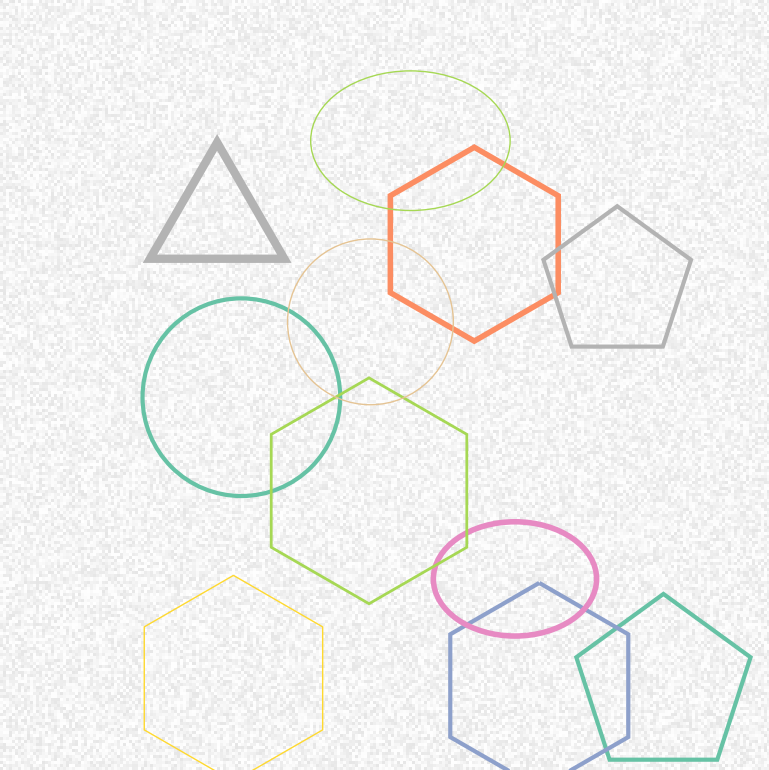[{"shape": "pentagon", "thickness": 1.5, "radius": 0.59, "center": [0.862, 0.11]}, {"shape": "circle", "thickness": 1.5, "radius": 0.64, "center": [0.313, 0.484]}, {"shape": "hexagon", "thickness": 2, "radius": 0.63, "center": [0.616, 0.683]}, {"shape": "hexagon", "thickness": 1.5, "radius": 0.67, "center": [0.7, 0.11]}, {"shape": "oval", "thickness": 2, "radius": 0.53, "center": [0.669, 0.248]}, {"shape": "oval", "thickness": 0.5, "radius": 0.65, "center": [0.533, 0.817]}, {"shape": "hexagon", "thickness": 1, "radius": 0.73, "center": [0.479, 0.363]}, {"shape": "hexagon", "thickness": 0.5, "radius": 0.67, "center": [0.303, 0.119]}, {"shape": "circle", "thickness": 0.5, "radius": 0.54, "center": [0.481, 0.582]}, {"shape": "triangle", "thickness": 3, "radius": 0.5, "center": [0.282, 0.714]}, {"shape": "pentagon", "thickness": 1.5, "radius": 0.5, "center": [0.802, 0.631]}]